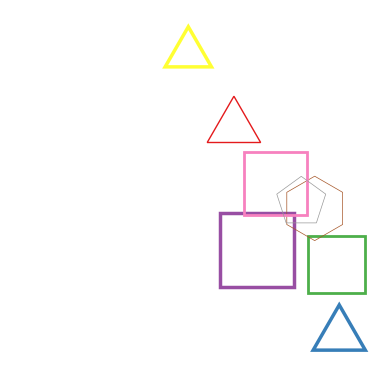[{"shape": "triangle", "thickness": 1, "radius": 0.4, "center": [0.608, 0.67]}, {"shape": "triangle", "thickness": 2.5, "radius": 0.39, "center": [0.881, 0.13]}, {"shape": "square", "thickness": 2, "radius": 0.37, "center": [0.873, 0.312]}, {"shape": "square", "thickness": 2.5, "radius": 0.48, "center": [0.667, 0.351]}, {"shape": "triangle", "thickness": 2.5, "radius": 0.35, "center": [0.489, 0.861]}, {"shape": "hexagon", "thickness": 0.5, "radius": 0.42, "center": [0.817, 0.459]}, {"shape": "square", "thickness": 2, "radius": 0.41, "center": [0.715, 0.523]}, {"shape": "pentagon", "thickness": 0.5, "radius": 0.33, "center": [0.782, 0.475]}]